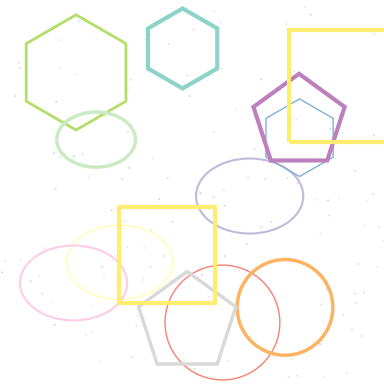[{"shape": "hexagon", "thickness": 3, "radius": 0.52, "center": [0.474, 0.874]}, {"shape": "oval", "thickness": 1, "radius": 0.69, "center": [0.311, 0.319]}, {"shape": "oval", "thickness": 1.5, "radius": 0.7, "center": [0.648, 0.491]}, {"shape": "circle", "thickness": 1, "radius": 0.75, "center": [0.578, 0.162]}, {"shape": "hexagon", "thickness": 1, "radius": 0.5, "center": [0.778, 0.642]}, {"shape": "circle", "thickness": 2.5, "radius": 0.62, "center": [0.74, 0.202]}, {"shape": "hexagon", "thickness": 2, "radius": 0.75, "center": [0.198, 0.812]}, {"shape": "oval", "thickness": 1.5, "radius": 0.69, "center": [0.191, 0.265]}, {"shape": "pentagon", "thickness": 2.5, "radius": 0.66, "center": [0.486, 0.162]}, {"shape": "pentagon", "thickness": 3, "radius": 0.62, "center": [0.777, 0.684]}, {"shape": "oval", "thickness": 2.5, "radius": 0.51, "center": [0.25, 0.637]}, {"shape": "square", "thickness": 3, "radius": 0.62, "center": [0.435, 0.338]}, {"shape": "square", "thickness": 3, "radius": 0.73, "center": [0.896, 0.776]}]